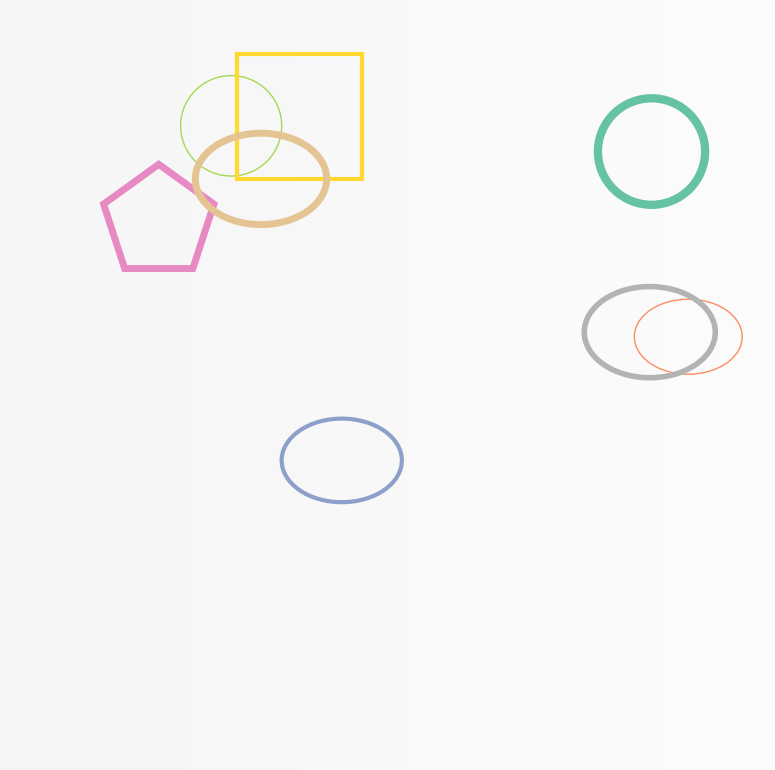[{"shape": "circle", "thickness": 3, "radius": 0.35, "center": [0.841, 0.803]}, {"shape": "oval", "thickness": 0.5, "radius": 0.35, "center": [0.888, 0.563]}, {"shape": "oval", "thickness": 1.5, "radius": 0.39, "center": [0.441, 0.402]}, {"shape": "pentagon", "thickness": 2.5, "radius": 0.37, "center": [0.205, 0.712]}, {"shape": "circle", "thickness": 0.5, "radius": 0.33, "center": [0.298, 0.837]}, {"shape": "square", "thickness": 1.5, "radius": 0.4, "center": [0.386, 0.849]}, {"shape": "oval", "thickness": 2.5, "radius": 0.42, "center": [0.337, 0.768]}, {"shape": "oval", "thickness": 2, "radius": 0.42, "center": [0.838, 0.569]}]